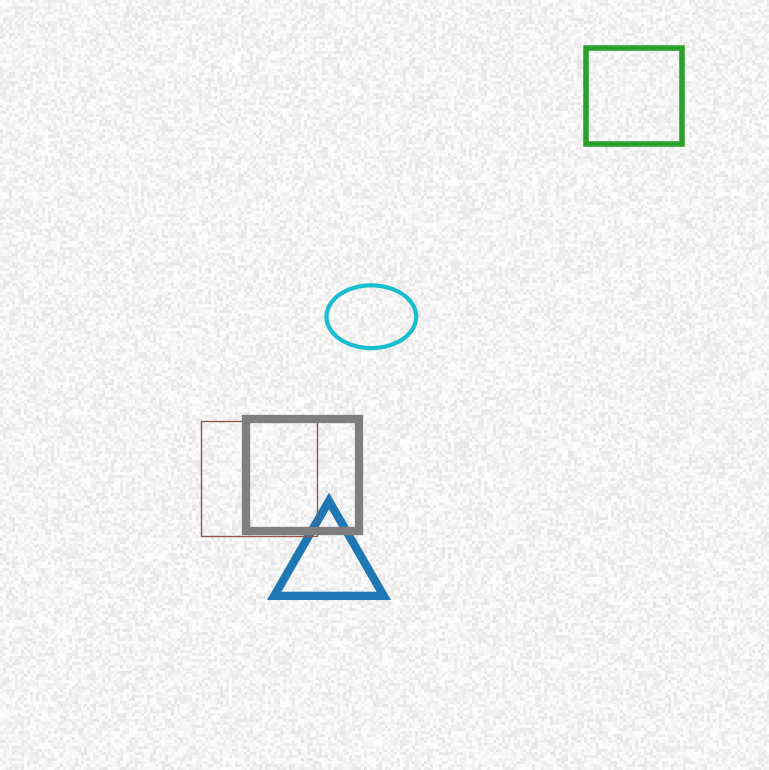[{"shape": "triangle", "thickness": 3, "radius": 0.41, "center": [0.427, 0.267]}, {"shape": "square", "thickness": 2, "radius": 0.31, "center": [0.824, 0.875]}, {"shape": "square", "thickness": 0.5, "radius": 0.37, "center": [0.336, 0.378]}, {"shape": "square", "thickness": 3, "radius": 0.37, "center": [0.393, 0.383]}, {"shape": "oval", "thickness": 1.5, "radius": 0.29, "center": [0.482, 0.589]}]